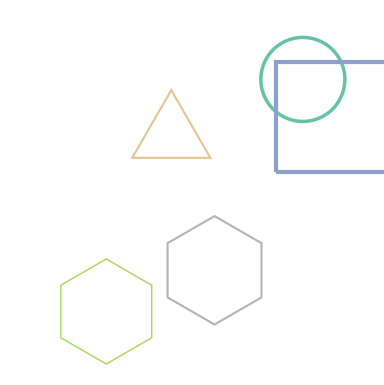[{"shape": "circle", "thickness": 2.5, "radius": 0.55, "center": [0.787, 0.794]}, {"shape": "square", "thickness": 3, "radius": 0.71, "center": [0.861, 0.696]}, {"shape": "hexagon", "thickness": 1, "radius": 0.68, "center": [0.276, 0.191]}, {"shape": "triangle", "thickness": 1.5, "radius": 0.59, "center": [0.445, 0.649]}, {"shape": "hexagon", "thickness": 1.5, "radius": 0.7, "center": [0.557, 0.298]}]